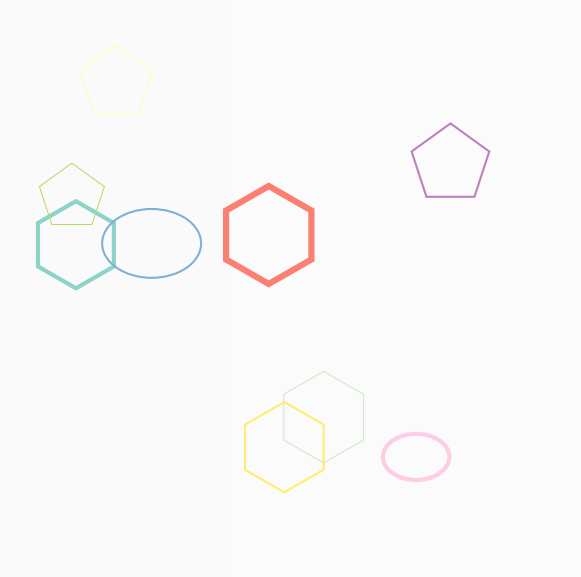[{"shape": "hexagon", "thickness": 2, "radius": 0.38, "center": [0.131, 0.575]}, {"shape": "pentagon", "thickness": 0.5, "radius": 0.33, "center": [0.2, 0.855]}, {"shape": "hexagon", "thickness": 3, "radius": 0.42, "center": [0.462, 0.592]}, {"shape": "oval", "thickness": 1, "radius": 0.43, "center": [0.261, 0.578]}, {"shape": "pentagon", "thickness": 0.5, "radius": 0.29, "center": [0.124, 0.658]}, {"shape": "oval", "thickness": 2, "radius": 0.29, "center": [0.716, 0.208]}, {"shape": "pentagon", "thickness": 1, "radius": 0.35, "center": [0.775, 0.715]}, {"shape": "hexagon", "thickness": 0.5, "radius": 0.4, "center": [0.557, 0.277]}, {"shape": "hexagon", "thickness": 1, "radius": 0.39, "center": [0.489, 0.225]}]